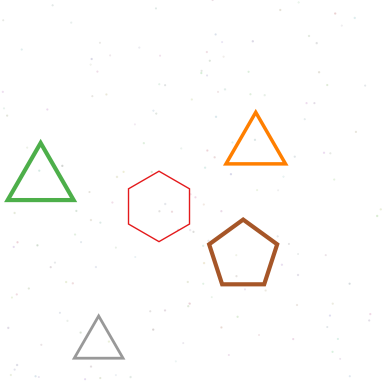[{"shape": "hexagon", "thickness": 1, "radius": 0.46, "center": [0.413, 0.464]}, {"shape": "triangle", "thickness": 3, "radius": 0.49, "center": [0.106, 0.53]}, {"shape": "triangle", "thickness": 2.5, "radius": 0.45, "center": [0.664, 0.619]}, {"shape": "pentagon", "thickness": 3, "radius": 0.46, "center": [0.632, 0.337]}, {"shape": "triangle", "thickness": 2, "radius": 0.37, "center": [0.256, 0.106]}]